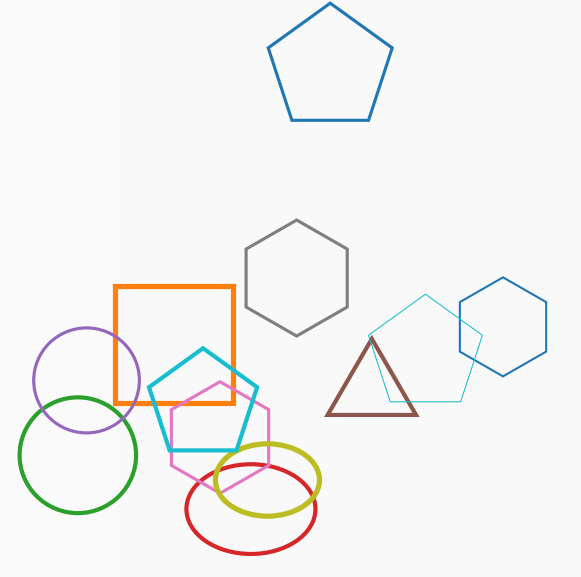[{"shape": "hexagon", "thickness": 1, "radius": 0.43, "center": [0.865, 0.433]}, {"shape": "pentagon", "thickness": 1.5, "radius": 0.56, "center": [0.568, 0.882]}, {"shape": "square", "thickness": 2.5, "radius": 0.51, "center": [0.3, 0.403]}, {"shape": "circle", "thickness": 2, "radius": 0.5, "center": [0.134, 0.211]}, {"shape": "oval", "thickness": 2, "radius": 0.55, "center": [0.432, 0.118]}, {"shape": "circle", "thickness": 1.5, "radius": 0.45, "center": [0.149, 0.34]}, {"shape": "triangle", "thickness": 2, "radius": 0.44, "center": [0.64, 0.325]}, {"shape": "hexagon", "thickness": 1.5, "radius": 0.48, "center": [0.379, 0.242]}, {"shape": "hexagon", "thickness": 1.5, "radius": 0.5, "center": [0.51, 0.518]}, {"shape": "oval", "thickness": 2.5, "radius": 0.45, "center": [0.46, 0.168]}, {"shape": "pentagon", "thickness": 0.5, "radius": 0.52, "center": [0.732, 0.387]}, {"shape": "pentagon", "thickness": 2, "radius": 0.49, "center": [0.349, 0.298]}]